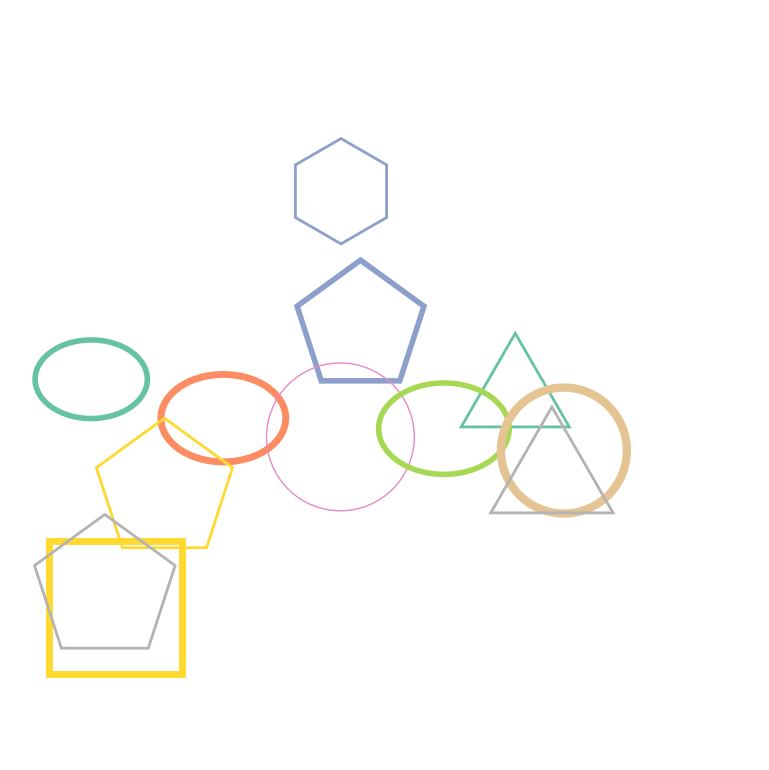[{"shape": "oval", "thickness": 2, "radius": 0.36, "center": [0.118, 0.507]}, {"shape": "triangle", "thickness": 1, "radius": 0.41, "center": [0.669, 0.486]}, {"shape": "oval", "thickness": 2.5, "radius": 0.41, "center": [0.29, 0.457]}, {"shape": "hexagon", "thickness": 1, "radius": 0.34, "center": [0.443, 0.752]}, {"shape": "pentagon", "thickness": 2, "radius": 0.43, "center": [0.468, 0.576]}, {"shape": "circle", "thickness": 0.5, "radius": 0.48, "center": [0.442, 0.433]}, {"shape": "oval", "thickness": 2, "radius": 0.42, "center": [0.577, 0.443]}, {"shape": "pentagon", "thickness": 1, "radius": 0.46, "center": [0.214, 0.364]}, {"shape": "square", "thickness": 2.5, "radius": 0.43, "center": [0.15, 0.211]}, {"shape": "circle", "thickness": 3, "radius": 0.41, "center": [0.732, 0.415]}, {"shape": "pentagon", "thickness": 1, "radius": 0.48, "center": [0.136, 0.236]}, {"shape": "triangle", "thickness": 1, "radius": 0.46, "center": [0.717, 0.38]}]